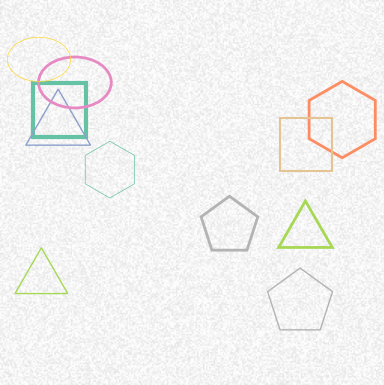[{"shape": "hexagon", "thickness": 0.5, "radius": 0.37, "center": [0.285, 0.559]}, {"shape": "square", "thickness": 3, "radius": 0.35, "center": [0.154, 0.714]}, {"shape": "hexagon", "thickness": 2, "radius": 0.5, "center": [0.889, 0.689]}, {"shape": "triangle", "thickness": 1, "radius": 0.48, "center": [0.151, 0.671]}, {"shape": "oval", "thickness": 2, "radius": 0.47, "center": [0.195, 0.786]}, {"shape": "triangle", "thickness": 2, "radius": 0.4, "center": [0.793, 0.397]}, {"shape": "triangle", "thickness": 1, "radius": 0.4, "center": [0.107, 0.277]}, {"shape": "oval", "thickness": 0.5, "radius": 0.41, "center": [0.101, 0.846]}, {"shape": "square", "thickness": 1.5, "radius": 0.34, "center": [0.795, 0.624]}, {"shape": "pentagon", "thickness": 1, "radius": 0.44, "center": [0.779, 0.215]}, {"shape": "pentagon", "thickness": 2, "radius": 0.39, "center": [0.596, 0.413]}]